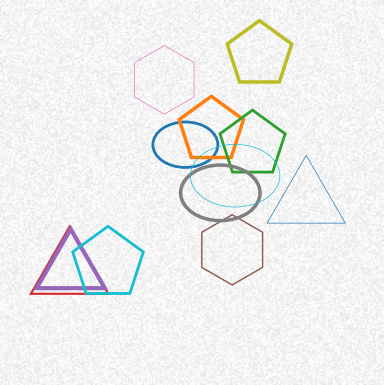[{"shape": "oval", "thickness": 2, "radius": 0.42, "center": [0.481, 0.624]}, {"shape": "triangle", "thickness": 0.5, "radius": 0.59, "center": [0.795, 0.479]}, {"shape": "pentagon", "thickness": 2.5, "radius": 0.44, "center": [0.549, 0.662]}, {"shape": "pentagon", "thickness": 2, "radius": 0.44, "center": [0.656, 0.625]}, {"shape": "triangle", "thickness": 1.5, "radius": 0.58, "center": [0.181, 0.295]}, {"shape": "triangle", "thickness": 3, "radius": 0.51, "center": [0.184, 0.303]}, {"shape": "hexagon", "thickness": 1, "radius": 0.46, "center": [0.603, 0.351]}, {"shape": "hexagon", "thickness": 0.5, "radius": 0.45, "center": [0.427, 0.793]}, {"shape": "oval", "thickness": 2.5, "radius": 0.52, "center": [0.572, 0.499]}, {"shape": "pentagon", "thickness": 2.5, "radius": 0.44, "center": [0.674, 0.858]}, {"shape": "pentagon", "thickness": 2, "radius": 0.48, "center": [0.281, 0.316]}, {"shape": "oval", "thickness": 0.5, "radius": 0.58, "center": [0.611, 0.544]}]